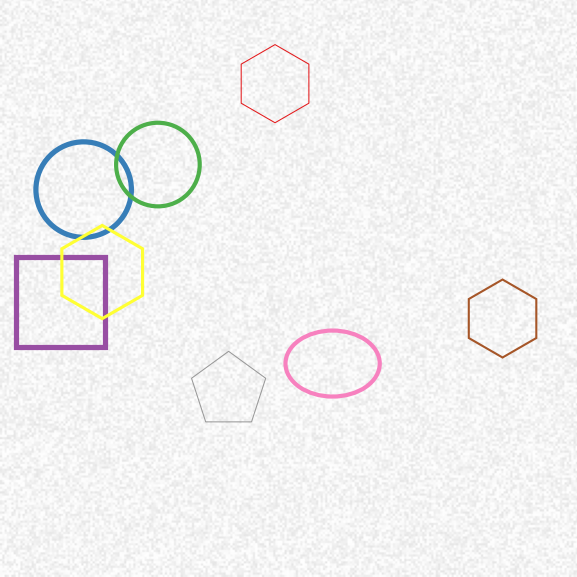[{"shape": "hexagon", "thickness": 0.5, "radius": 0.34, "center": [0.476, 0.854]}, {"shape": "circle", "thickness": 2.5, "radius": 0.41, "center": [0.145, 0.671]}, {"shape": "circle", "thickness": 2, "radius": 0.36, "center": [0.273, 0.714]}, {"shape": "square", "thickness": 2.5, "radius": 0.39, "center": [0.105, 0.476]}, {"shape": "hexagon", "thickness": 1.5, "radius": 0.4, "center": [0.177, 0.528]}, {"shape": "hexagon", "thickness": 1, "radius": 0.34, "center": [0.87, 0.448]}, {"shape": "oval", "thickness": 2, "radius": 0.41, "center": [0.576, 0.37]}, {"shape": "pentagon", "thickness": 0.5, "radius": 0.34, "center": [0.396, 0.323]}]